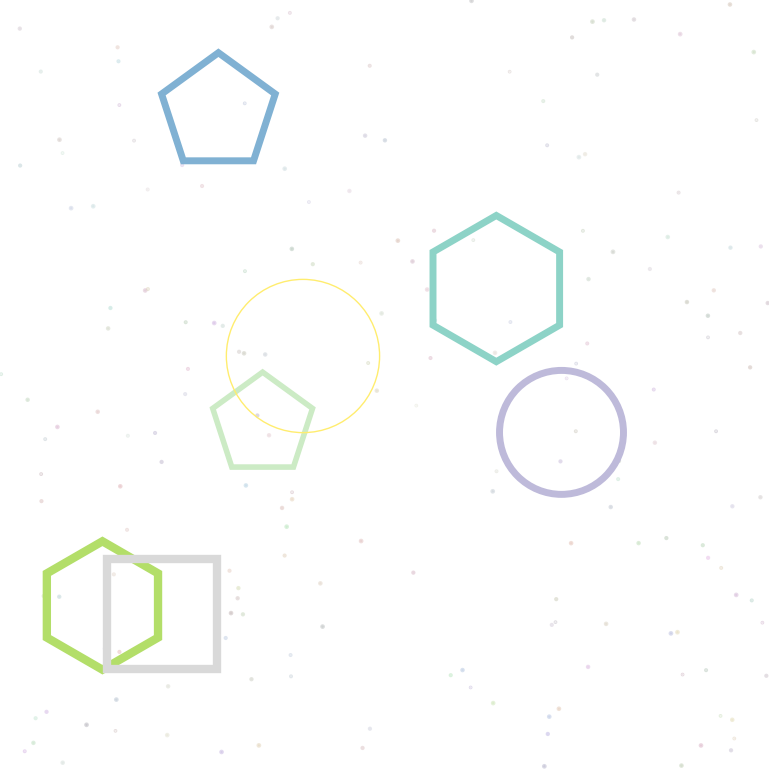[{"shape": "hexagon", "thickness": 2.5, "radius": 0.47, "center": [0.645, 0.625]}, {"shape": "circle", "thickness": 2.5, "radius": 0.4, "center": [0.729, 0.438]}, {"shape": "pentagon", "thickness": 2.5, "radius": 0.39, "center": [0.284, 0.854]}, {"shape": "hexagon", "thickness": 3, "radius": 0.42, "center": [0.133, 0.214]}, {"shape": "square", "thickness": 3, "radius": 0.36, "center": [0.211, 0.203]}, {"shape": "pentagon", "thickness": 2, "radius": 0.34, "center": [0.341, 0.449]}, {"shape": "circle", "thickness": 0.5, "radius": 0.5, "center": [0.393, 0.538]}]